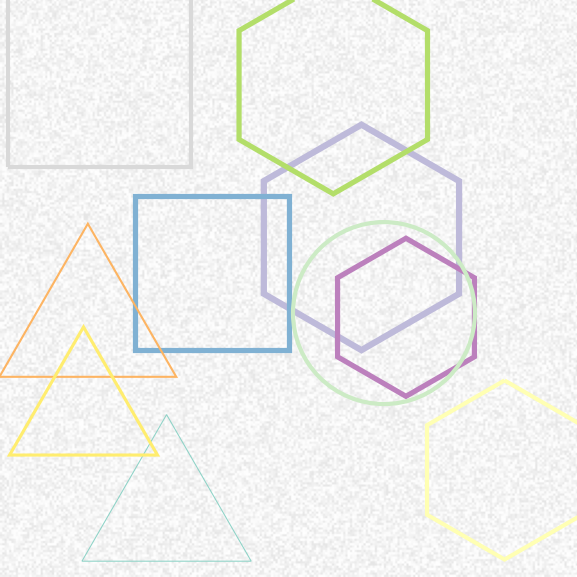[{"shape": "triangle", "thickness": 0.5, "radius": 0.85, "center": [0.288, 0.112]}, {"shape": "hexagon", "thickness": 2, "radius": 0.78, "center": [0.874, 0.185]}, {"shape": "hexagon", "thickness": 3, "radius": 0.98, "center": [0.626, 0.588]}, {"shape": "square", "thickness": 2.5, "radius": 0.67, "center": [0.367, 0.527]}, {"shape": "triangle", "thickness": 1, "radius": 0.88, "center": [0.152, 0.435]}, {"shape": "hexagon", "thickness": 2.5, "radius": 0.94, "center": [0.577, 0.852]}, {"shape": "square", "thickness": 2, "radius": 0.79, "center": [0.172, 0.87]}, {"shape": "hexagon", "thickness": 2.5, "radius": 0.68, "center": [0.703, 0.45]}, {"shape": "circle", "thickness": 2, "radius": 0.79, "center": [0.665, 0.457]}, {"shape": "triangle", "thickness": 1.5, "radius": 0.74, "center": [0.145, 0.285]}]